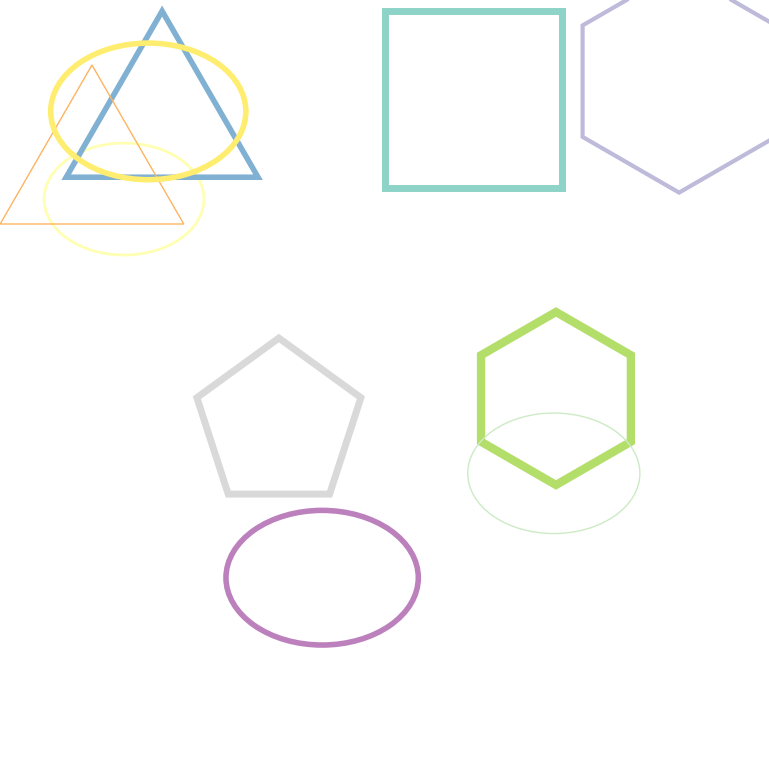[{"shape": "square", "thickness": 2.5, "radius": 0.58, "center": [0.614, 0.871]}, {"shape": "oval", "thickness": 1, "radius": 0.52, "center": [0.161, 0.741]}, {"shape": "hexagon", "thickness": 1.5, "radius": 0.72, "center": [0.882, 0.895]}, {"shape": "triangle", "thickness": 2, "radius": 0.72, "center": [0.211, 0.842]}, {"shape": "triangle", "thickness": 0.5, "radius": 0.69, "center": [0.119, 0.778]}, {"shape": "hexagon", "thickness": 3, "radius": 0.56, "center": [0.722, 0.483]}, {"shape": "pentagon", "thickness": 2.5, "radius": 0.56, "center": [0.362, 0.449]}, {"shape": "oval", "thickness": 2, "radius": 0.62, "center": [0.418, 0.25]}, {"shape": "oval", "thickness": 0.5, "radius": 0.56, "center": [0.719, 0.385]}, {"shape": "oval", "thickness": 2, "radius": 0.63, "center": [0.193, 0.855]}]